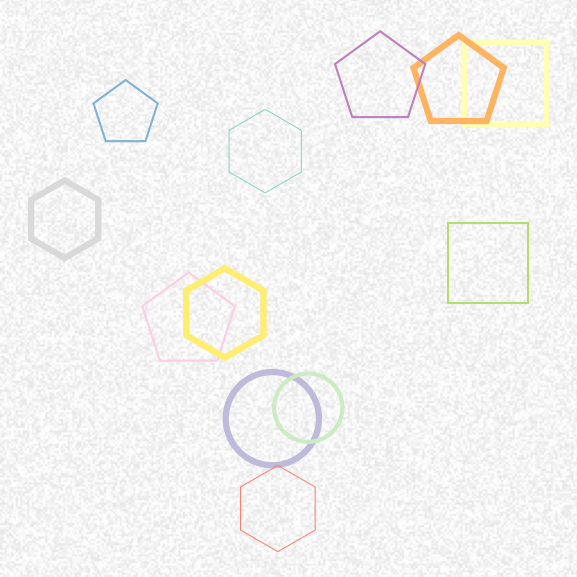[{"shape": "hexagon", "thickness": 0.5, "radius": 0.36, "center": [0.459, 0.737]}, {"shape": "square", "thickness": 2.5, "radius": 0.35, "center": [0.874, 0.855]}, {"shape": "circle", "thickness": 3, "radius": 0.4, "center": [0.472, 0.274]}, {"shape": "hexagon", "thickness": 0.5, "radius": 0.37, "center": [0.481, 0.119]}, {"shape": "pentagon", "thickness": 1, "radius": 0.29, "center": [0.217, 0.802]}, {"shape": "pentagon", "thickness": 3, "radius": 0.41, "center": [0.794, 0.856]}, {"shape": "square", "thickness": 1, "radius": 0.34, "center": [0.845, 0.544]}, {"shape": "pentagon", "thickness": 1, "radius": 0.42, "center": [0.327, 0.443]}, {"shape": "hexagon", "thickness": 3, "radius": 0.34, "center": [0.112, 0.619]}, {"shape": "pentagon", "thickness": 1, "radius": 0.41, "center": [0.658, 0.863]}, {"shape": "circle", "thickness": 2, "radius": 0.3, "center": [0.534, 0.293]}, {"shape": "hexagon", "thickness": 3, "radius": 0.39, "center": [0.389, 0.457]}]